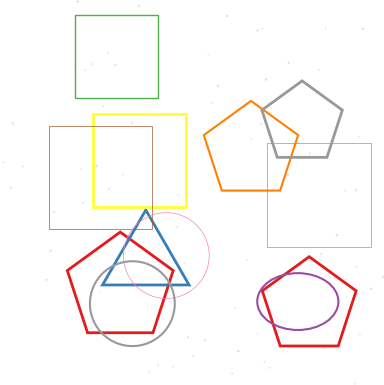[{"shape": "pentagon", "thickness": 2, "radius": 0.64, "center": [0.803, 0.205]}, {"shape": "pentagon", "thickness": 2, "radius": 0.72, "center": [0.312, 0.253]}, {"shape": "triangle", "thickness": 2, "radius": 0.65, "center": [0.379, 0.325]}, {"shape": "square", "thickness": 1, "radius": 0.54, "center": [0.303, 0.853]}, {"shape": "oval", "thickness": 1.5, "radius": 0.53, "center": [0.774, 0.217]}, {"shape": "pentagon", "thickness": 1.5, "radius": 0.64, "center": [0.652, 0.609]}, {"shape": "square", "thickness": 0.5, "radius": 0.67, "center": [0.829, 0.494]}, {"shape": "square", "thickness": 2, "radius": 0.61, "center": [0.362, 0.584]}, {"shape": "square", "thickness": 0.5, "radius": 0.67, "center": [0.26, 0.538]}, {"shape": "circle", "thickness": 0.5, "radius": 0.56, "center": [0.432, 0.336]}, {"shape": "pentagon", "thickness": 2, "radius": 0.55, "center": [0.785, 0.68]}, {"shape": "circle", "thickness": 1.5, "radius": 0.55, "center": [0.344, 0.211]}]